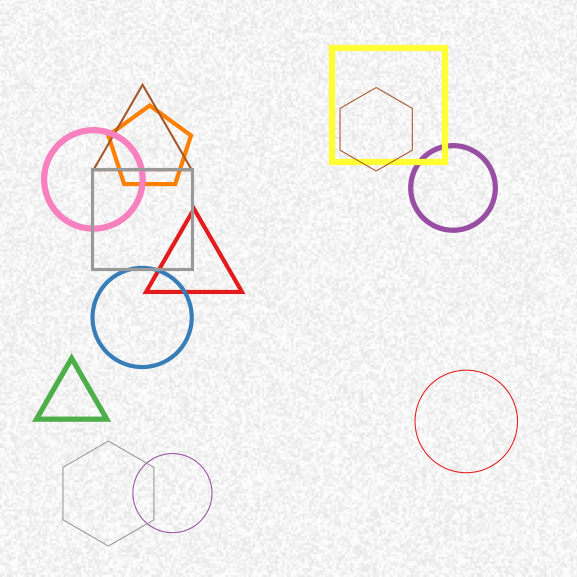[{"shape": "circle", "thickness": 0.5, "radius": 0.44, "center": [0.807, 0.269]}, {"shape": "triangle", "thickness": 2, "radius": 0.48, "center": [0.336, 0.542]}, {"shape": "circle", "thickness": 2, "radius": 0.43, "center": [0.246, 0.449]}, {"shape": "triangle", "thickness": 2.5, "radius": 0.35, "center": [0.124, 0.308]}, {"shape": "circle", "thickness": 0.5, "radius": 0.34, "center": [0.299, 0.145]}, {"shape": "circle", "thickness": 2.5, "radius": 0.37, "center": [0.784, 0.674]}, {"shape": "pentagon", "thickness": 2, "radius": 0.38, "center": [0.259, 0.741]}, {"shape": "square", "thickness": 3, "radius": 0.49, "center": [0.673, 0.818]}, {"shape": "triangle", "thickness": 1, "radius": 0.49, "center": [0.247, 0.754]}, {"shape": "hexagon", "thickness": 0.5, "radius": 0.36, "center": [0.651, 0.775]}, {"shape": "circle", "thickness": 3, "radius": 0.43, "center": [0.162, 0.688]}, {"shape": "hexagon", "thickness": 0.5, "radius": 0.45, "center": [0.188, 0.144]}, {"shape": "square", "thickness": 1.5, "radius": 0.44, "center": [0.246, 0.62]}]